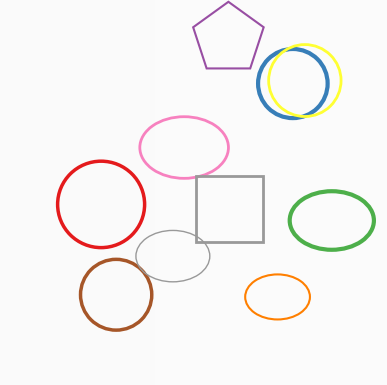[{"shape": "circle", "thickness": 2.5, "radius": 0.56, "center": [0.261, 0.469]}, {"shape": "circle", "thickness": 3, "radius": 0.45, "center": [0.756, 0.783]}, {"shape": "oval", "thickness": 3, "radius": 0.54, "center": [0.856, 0.427]}, {"shape": "pentagon", "thickness": 1.5, "radius": 0.48, "center": [0.589, 0.9]}, {"shape": "oval", "thickness": 1.5, "radius": 0.42, "center": [0.716, 0.229]}, {"shape": "circle", "thickness": 2, "radius": 0.47, "center": [0.787, 0.791]}, {"shape": "circle", "thickness": 2.5, "radius": 0.46, "center": [0.3, 0.234]}, {"shape": "oval", "thickness": 2, "radius": 0.57, "center": [0.475, 0.617]}, {"shape": "square", "thickness": 2, "radius": 0.43, "center": [0.592, 0.457]}, {"shape": "oval", "thickness": 1, "radius": 0.48, "center": [0.446, 0.335]}]